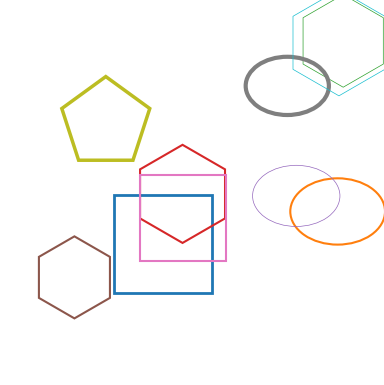[{"shape": "square", "thickness": 2, "radius": 0.63, "center": [0.422, 0.366]}, {"shape": "oval", "thickness": 1.5, "radius": 0.62, "center": [0.877, 0.451]}, {"shape": "hexagon", "thickness": 0.5, "radius": 0.6, "center": [0.891, 0.894]}, {"shape": "hexagon", "thickness": 1.5, "radius": 0.64, "center": [0.474, 0.496]}, {"shape": "oval", "thickness": 0.5, "radius": 0.57, "center": [0.77, 0.491]}, {"shape": "hexagon", "thickness": 1.5, "radius": 0.53, "center": [0.193, 0.28]}, {"shape": "square", "thickness": 1.5, "radius": 0.56, "center": [0.475, 0.433]}, {"shape": "oval", "thickness": 3, "radius": 0.54, "center": [0.746, 0.777]}, {"shape": "pentagon", "thickness": 2.5, "radius": 0.6, "center": [0.275, 0.681]}, {"shape": "hexagon", "thickness": 0.5, "radius": 0.69, "center": [0.88, 0.889]}]